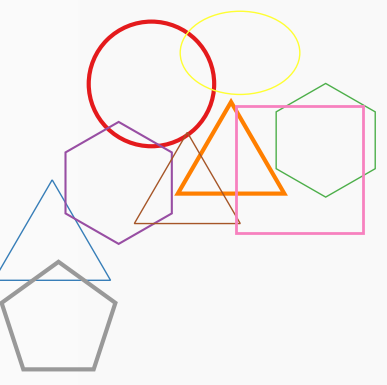[{"shape": "circle", "thickness": 3, "radius": 0.81, "center": [0.391, 0.782]}, {"shape": "triangle", "thickness": 1, "radius": 0.87, "center": [0.135, 0.359]}, {"shape": "hexagon", "thickness": 1, "radius": 0.74, "center": [0.84, 0.636]}, {"shape": "hexagon", "thickness": 1.5, "radius": 0.79, "center": [0.306, 0.525]}, {"shape": "triangle", "thickness": 3, "radius": 0.79, "center": [0.596, 0.576]}, {"shape": "oval", "thickness": 1, "radius": 0.77, "center": [0.619, 0.863]}, {"shape": "triangle", "thickness": 1, "radius": 0.79, "center": [0.483, 0.498]}, {"shape": "square", "thickness": 2, "radius": 0.82, "center": [0.773, 0.559]}, {"shape": "pentagon", "thickness": 3, "radius": 0.77, "center": [0.151, 0.166]}]